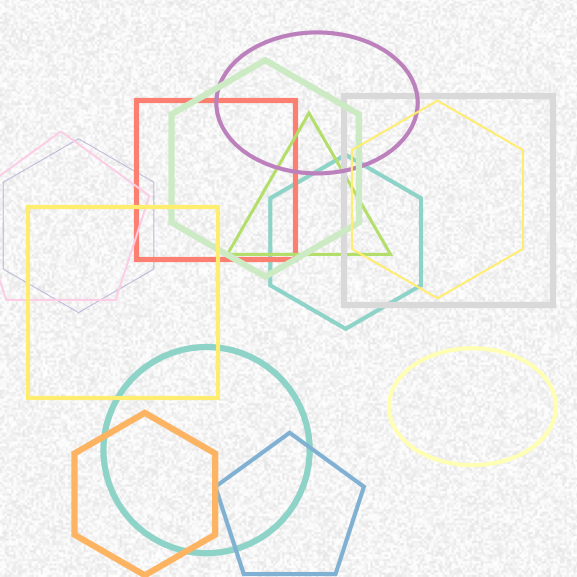[{"shape": "hexagon", "thickness": 2, "radius": 0.75, "center": [0.599, 0.58]}, {"shape": "circle", "thickness": 3, "radius": 0.89, "center": [0.358, 0.22]}, {"shape": "oval", "thickness": 2, "radius": 0.72, "center": [0.818, 0.295]}, {"shape": "hexagon", "thickness": 0.5, "radius": 0.75, "center": [0.136, 0.608]}, {"shape": "square", "thickness": 2.5, "radius": 0.69, "center": [0.373, 0.689]}, {"shape": "pentagon", "thickness": 2, "radius": 0.68, "center": [0.502, 0.115]}, {"shape": "hexagon", "thickness": 3, "radius": 0.7, "center": [0.251, 0.144]}, {"shape": "triangle", "thickness": 1.5, "radius": 0.82, "center": [0.535, 0.64]}, {"shape": "pentagon", "thickness": 1, "radius": 0.81, "center": [0.105, 0.61]}, {"shape": "square", "thickness": 3, "radius": 0.9, "center": [0.777, 0.653]}, {"shape": "oval", "thickness": 2, "radius": 0.87, "center": [0.549, 0.821]}, {"shape": "hexagon", "thickness": 3, "radius": 0.94, "center": [0.459, 0.707]}, {"shape": "square", "thickness": 2, "radius": 0.82, "center": [0.213, 0.475]}, {"shape": "hexagon", "thickness": 1, "radius": 0.86, "center": [0.757, 0.654]}]